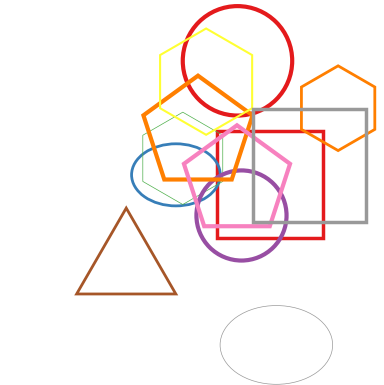[{"shape": "square", "thickness": 2.5, "radius": 0.69, "center": [0.701, 0.521]}, {"shape": "circle", "thickness": 3, "radius": 0.71, "center": [0.617, 0.842]}, {"shape": "oval", "thickness": 2, "radius": 0.58, "center": [0.457, 0.546]}, {"shape": "hexagon", "thickness": 0.5, "radius": 0.6, "center": [0.475, 0.589]}, {"shape": "circle", "thickness": 3, "radius": 0.59, "center": [0.627, 0.44]}, {"shape": "hexagon", "thickness": 2, "radius": 0.55, "center": [0.878, 0.719]}, {"shape": "pentagon", "thickness": 3, "radius": 0.75, "center": [0.514, 0.654]}, {"shape": "hexagon", "thickness": 1.5, "radius": 0.69, "center": [0.535, 0.788]}, {"shape": "triangle", "thickness": 2, "radius": 0.74, "center": [0.328, 0.311]}, {"shape": "pentagon", "thickness": 3, "radius": 0.72, "center": [0.616, 0.53]}, {"shape": "oval", "thickness": 0.5, "radius": 0.73, "center": [0.718, 0.104]}, {"shape": "square", "thickness": 2.5, "radius": 0.73, "center": [0.804, 0.571]}]